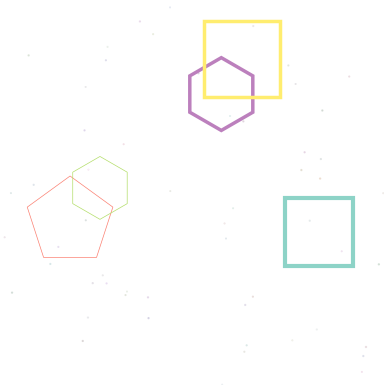[{"shape": "square", "thickness": 3, "radius": 0.44, "center": [0.828, 0.397]}, {"shape": "pentagon", "thickness": 0.5, "radius": 0.58, "center": [0.182, 0.426]}, {"shape": "hexagon", "thickness": 0.5, "radius": 0.41, "center": [0.26, 0.512]}, {"shape": "hexagon", "thickness": 2.5, "radius": 0.47, "center": [0.575, 0.756]}, {"shape": "square", "thickness": 2.5, "radius": 0.49, "center": [0.629, 0.846]}]